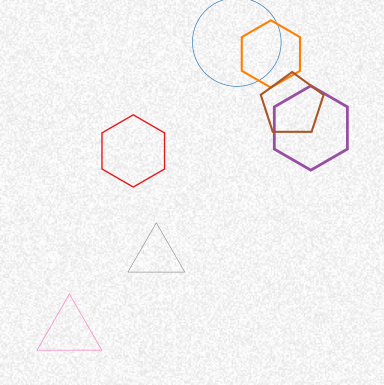[{"shape": "hexagon", "thickness": 1, "radius": 0.47, "center": [0.346, 0.608]}, {"shape": "circle", "thickness": 0.5, "radius": 0.58, "center": [0.615, 0.891]}, {"shape": "hexagon", "thickness": 2, "radius": 0.55, "center": [0.807, 0.668]}, {"shape": "hexagon", "thickness": 1.5, "radius": 0.44, "center": [0.704, 0.86]}, {"shape": "pentagon", "thickness": 1.5, "radius": 0.43, "center": [0.759, 0.727]}, {"shape": "triangle", "thickness": 0.5, "radius": 0.49, "center": [0.18, 0.139]}, {"shape": "triangle", "thickness": 0.5, "radius": 0.43, "center": [0.406, 0.336]}]